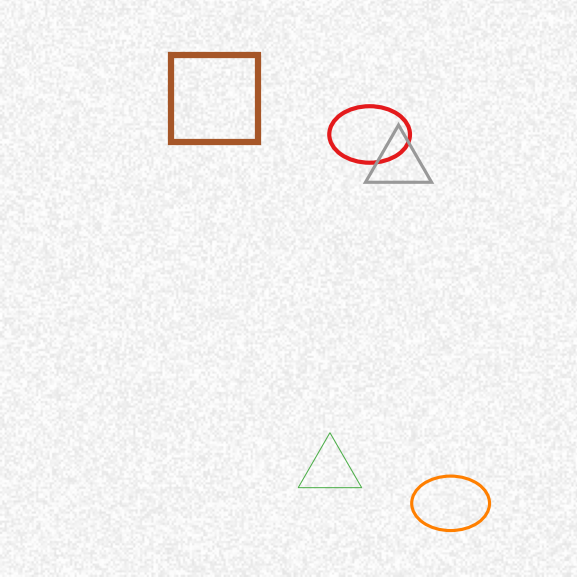[{"shape": "oval", "thickness": 2, "radius": 0.35, "center": [0.64, 0.766]}, {"shape": "triangle", "thickness": 0.5, "radius": 0.32, "center": [0.571, 0.186]}, {"shape": "oval", "thickness": 1.5, "radius": 0.34, "center": [0.78, 0.128]}, {"shape": "square", "thickness": 3, "radius": 0.38, "center": [0.372, 0.828]}, {"shape": "triangle", "thickness": 1.5, "radius": 0.33, "center": [0.69, 0.717]}]